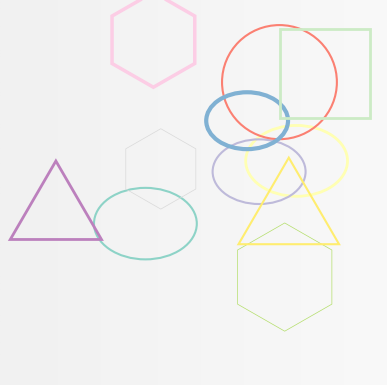[{"shape": "oval", "thickness": 1.5, "radius": 0.66, "center": [0.375, 0.419]}, {"shape": "oval", "thickness": 2, "radius": 0.66, "center": [0.765, 0.582]}, {"shape": "oval", "thickness": 1.5, "radius": 0.6, "center": [0.669, 0.554]}, {"shape": "circle", "thickness": 1.5, "radius": 0.74, "center": [0.721, 0.787]}, {"shape": "oval", "thickness": 3, "radius": 0.53, "center": [0.638, 0.686]}, {"shape": "hexagon", "thickness": 0.5, "radius": 0.7, "center": [0.735, 0.28]}, {"shape": "hexagon", "thickness": 2.5, "radius": 0.62, "center": [0.396, 0.897]}, {"shape": "hexagon", "thickness": 0.5, "radius": 0.52, "center": [0.415, 0.561]}, {"shape": "triangle", "thickness": 2, "radius": 0.68, "center": [0.144, 0.446]}, {"shape": "square", "thickness": 2, "radius": 0.58, "center": [0.84, 0.809]}, {"shape": "triangle", "thickness": 1.5, "radius": 0.75, "center": [0.745, 0.441]}]